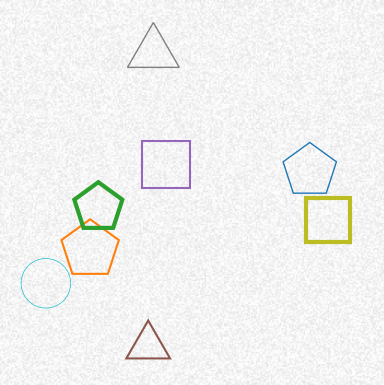[{"shape": "pentagon", "thickness": 1, "radius": 0.36, "center": [0.805, 0.557]}, {"shape": "pentagon", "thickness": 1.5, "radius": 0.39, "center": [0.234, 0.352]}, {"shape": "pentagon", "thickness": 3, "radius": 0.33, "center": [0.255, 0.461]}, {"shape": "square", "thickness": 1.5, "radius": 0.31, "center": [0.431, 0.573]}, {"shape": "triangle", "thickness": 1.5, "radius": 0.33, "center": [0.385, 0.102]}, {"shape": "triangle", "thickness": 1, "radius": 0.39, "center": [0.398, 0.864]}, {"shape": "square", "thickness": 3, "radius": 0.29, "center": [0.851, 0.429]}, {"shape": "circle", "thickness": 0.5, "radius": 0.32, "center": [0.119, 0.264]}]